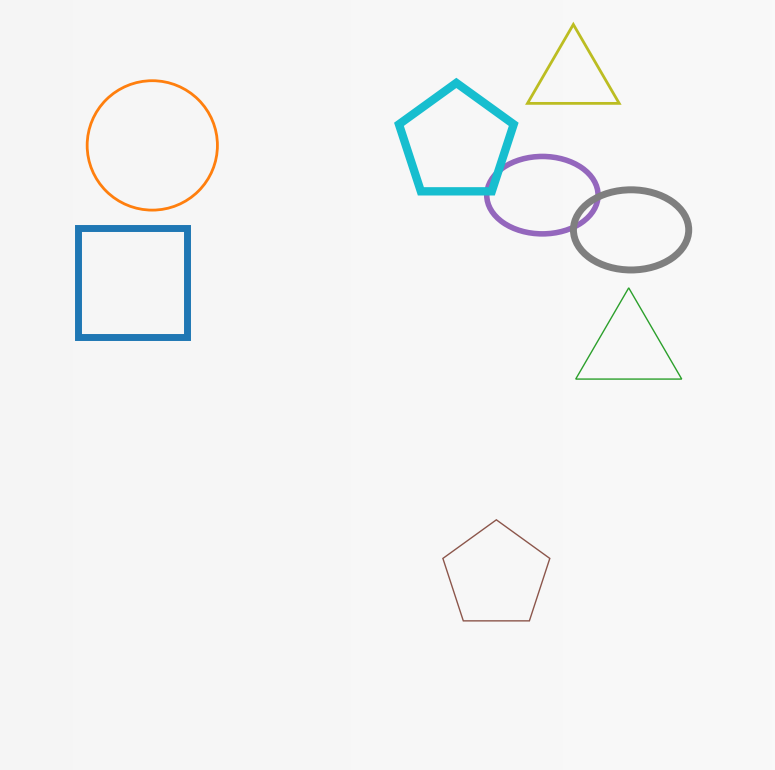[{"shape": "square", "thickness": 2.5, "radius": 0.35, "center": [0.171, 0.633]}, {"shape": "circle", "thickness": 1, "radius": 0.42, "center": [0.197, 0.811]}, {"shape": "triangle", "thickness": 0.5, "radius": 0.39, "center": [0.811, 0.547]}, {"shape": "oval", "thickness": 2, "radius": 0.36, "center": [0.7, 0.747]}, {"shape": "pentagon", "thickness": 0.5, "radius": 0.36, "center": [0.64, 0.252]}, {"shape": "oval", "thickness": 2.5, "radius": 0.37, "center": [0.814, 0.701]}, {"shape": "triangle", "thickness": 1, "radius": 0.34, "center": [0.74, 0.9]}, {"shape": "pentagon", "thickness": 3, "radius": 0.39, "center": [0.589, 0.814]}]